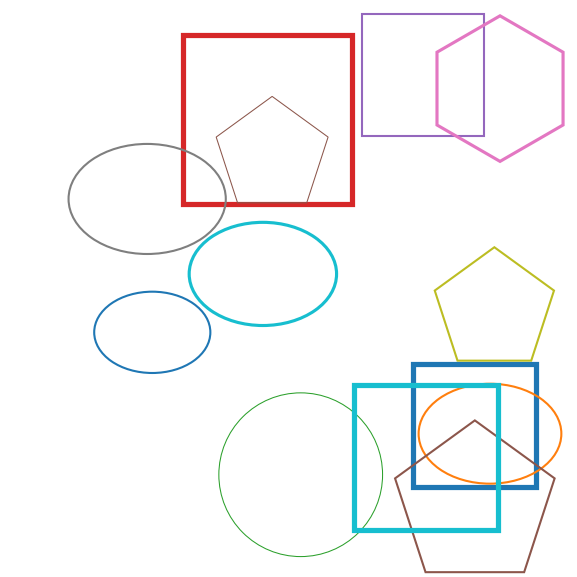[{"shape": "oval", "thickness": 1, "radius": 0.5, "center": [0.264, 0.424]}, {"shape": "square", "thickness": 2.5, "radius": 0.53, "center": [0.822, 0.262]}, {"shape": "oval", "thickness": 1, "radius": 0.62, "center": [0.848, 0.248]}, {"shape": "circle", "thickness": 0.5, "radius": 0.71, "center": [0.521, 0.177]}, {"shape": "square", "thickness": 2.5, "radius": 0.73, "center": [0.464, 0.792]}, {"shape": "square", "thickness": 1, "radius": 0.53, "center": [0.732, 0.87]}, {"shape": "pentagon", "thickness": 0.5, "radius": 0.51, "center": [0.471, 0.73]}, {"shape": "pentagon", "thickness": 1, "radius": 0.73, "center": [0.822, 0.126]}, {"shape": "hexagon", "thickness": 1.5, "radius": 0.63, "center": [0.866, 0.846]}, {"shape": "oval", "thickness": 1, "radius": 0.68, "center": [0.255, 0.655]}, {"shape": "pentagon", "thickness": 1, "radius": 0.54, "center": [0.856, 0.462]}, {"shape": "square", "thickness": 2.5, "radius": 0.63, "center": [0.737, 0.207]}, {"shape": "oval", "thickness": 1.5, "radius": 0.64, "center": [0.455, 0.525]}]